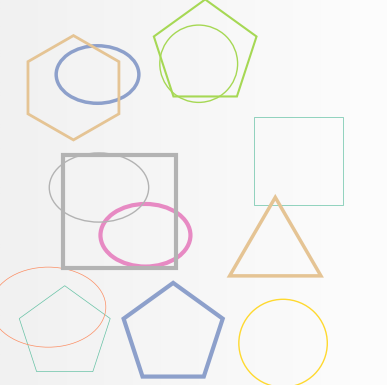[{"shape": "square", "thickness": 0.5, "radius": 0.57, "center": [0.77, 0.582]}, {"shape": "pentagon", "thickness": 0.5, "radius": 0.62, "center": [0.167, 0.135]}, {"shape": "oval", "thickness": 0.5, "radius": 0.74, "center": [0.125, 0.202]}, {"shape": "pentagon", "thickness": 3, "radius": 0.67, "center": [0.447, 0.131]}, {"shape": "oval", "thickness": 2.5, "radius": 0.53, "center": [0.252, 0.806]}, {"shape": "oval", "thickness": 3, "radius": 0.58, "center": [0.375, 0.389]}, {"shape": "pentagon", "thickness": 1.5, "radius": 0.7, "center": [0.53, 0.862]}, {"shape": "circle", "thickness": 1, "radius": 0.5, "center": [0.513, 0.834]}, {"shape": "circle", "thickness": 1, "radius": 0.57, "center": [0.73, 0.108]}, {"shape": "triangle", "thickness": 2.5, "radius": 0.68, "center": [0.71, 0.351]}, {"shape": "hexagon", "thickness": 2, "radius": 0.68, "center": [0.19, 0.772]}, {"shape": "square", "thickness": 3, "radius": 0.73, "center": [0.308, 0.452]}, {"shape": "oval", "thickness": 1, "radius": 0.64, "center": [0.255, 0.513]}]